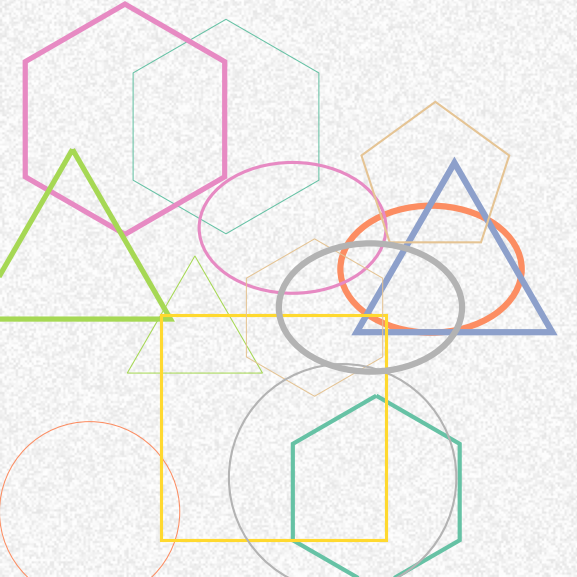[{"shape": "hexagon", "thickness": 2, "radius": 0.83, "center": [0.652, 0.147]}, {"shape": "hexagon", "thickness": 0.5, "radius": 0.93, "center": [0.391, 0.78]}, {"shape": "circle", "thickness": 0.5, "radius": 0.78, "center": [0.155, 0.113]}, {"shape": "oval", "thickness": 3, "radius": 0.78, "center": [0.746, 0.533]}, {"shape": "triangle", "thickness": 3, "radius": 0.98, "center": [0.787, 0.522]}, {"shape": "hexagon", "thickness": 2.5, "radius": 1.0, "center": [0.216, 0.793]}, {"shape": "oval", "thickness": 1.5, "radius": 0.81, "center": [0.507, 0.605]}, {"shape": "triangle", "thickness": 0.5, "radius": 0.68, "center": [0.337, 0.421]}, {"shape": "triangle", "thickness": 2.5, "radius": 0.98, "center": [0.126, 0.545]}, {"shape": "square", "thickness": 1.5, "radius": 0.98, "center": [0.473, 0.259]}, {"shape": "pentagon", "thickness": 1, "radius": 0.67, "center": [0.754, 0.688]}, {"shape": "hexagon", "thickness": 0.5, "radius": 0.68, "center": [0.545, 0.449]}, {"shape": "oval", "thickness": 3, "radius": 0.79, "center": [0.641, 0.467]}, {"shape": "circle", "thickness": 1, "radius": 0.98, "center": [0.593, 0.172]}]